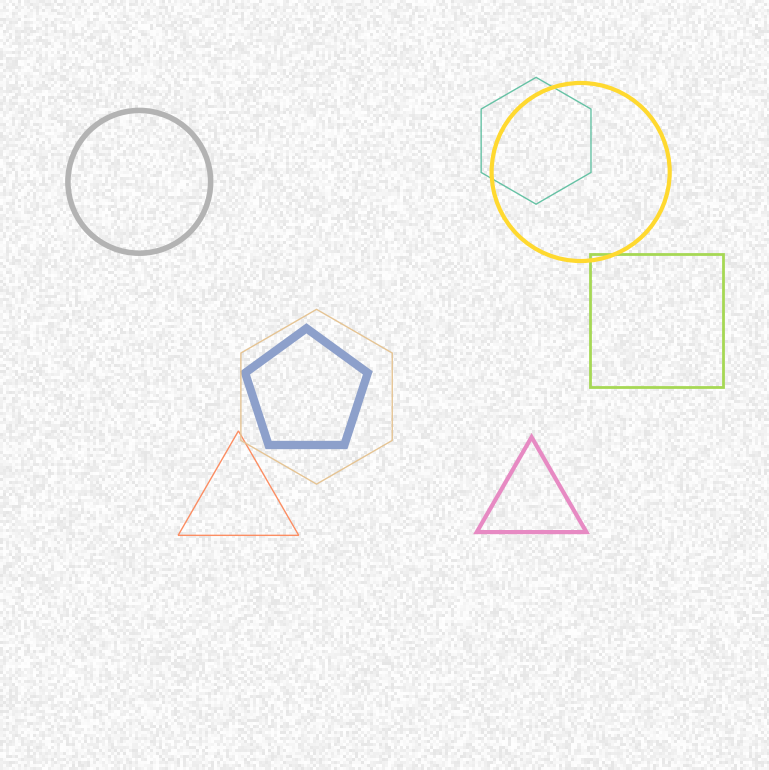[{"shape": "hexagon", "thickness": 0.5, "radius": 0.41, "center": [0.696, 0.817]}, {"shape": "triangle", "thickness": 0.5, "radius": 0.45, "center": [0.31, 0.35]}, {"shape": "pentagon", "thickness": 3, "radius": 0.42, "center": [0.398, 0.49]}, {"shape": "triangle", "thickness": 1.5, "radius": 0.41, "center": [0.69, 0.35]}, {"shape": "square", "thickness": 1, "radius": 0.43, "center": [0.853, 0.583]}, {"shape": "circle", "thickness": 1.5, "radius": 0.58, "center": [0.754, 0.777]}, {"shape": "hexagon", "thickness": 0.5, "radius": 0.57, "center": [0.411, 0.485]}, {"shape": "circle", "thickness": 2, "radius": 0.46, "center": [0.181, 0.764]}]